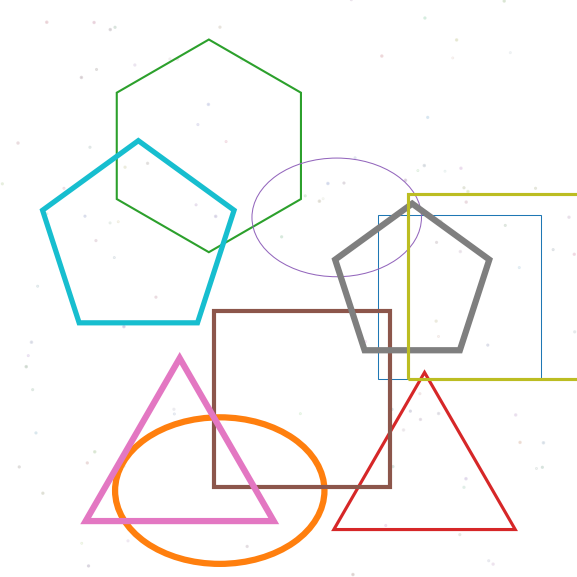[{"shape": "square", "thickness": 0.5, "radius": 0.71, "center": [0.795, 0.485]}, {"shape": "oval", "thickness": 3, "radius": 0.91, "center": [0.381, 0.15]}, {"shape": "hexagon", "thickness": 1, "radius": 0.92, "center": [0.362, 0.747]}, {"shape": "triangle", "thickness": 1.5, "radius": 0.91, "center": [0.735, 0.173]}, {"shape": "oval", "thickness": 0.5, "radius": 0.73, "center": [0.583, 0.623]}, {"shape": "square", "thickness": 2, "radius": 0.76, "center": [0.523, 0.308]}, {"shape": "triangle", "thickness": 3, "radius": 0.94, "center": [0.311, 0.191]}, {"shape": "pentagon", "thickness": 3, "radius": 0.7, "center": [0.714, 0.506]}, {"shape": "square", "thickness": 1.5, "radius": 0.8, "center": [0.867, 0.504]}, {"shape": "pentagon", "thickness": 2.5, "radius": 0.87, "center": [0.24, 0.581]}]